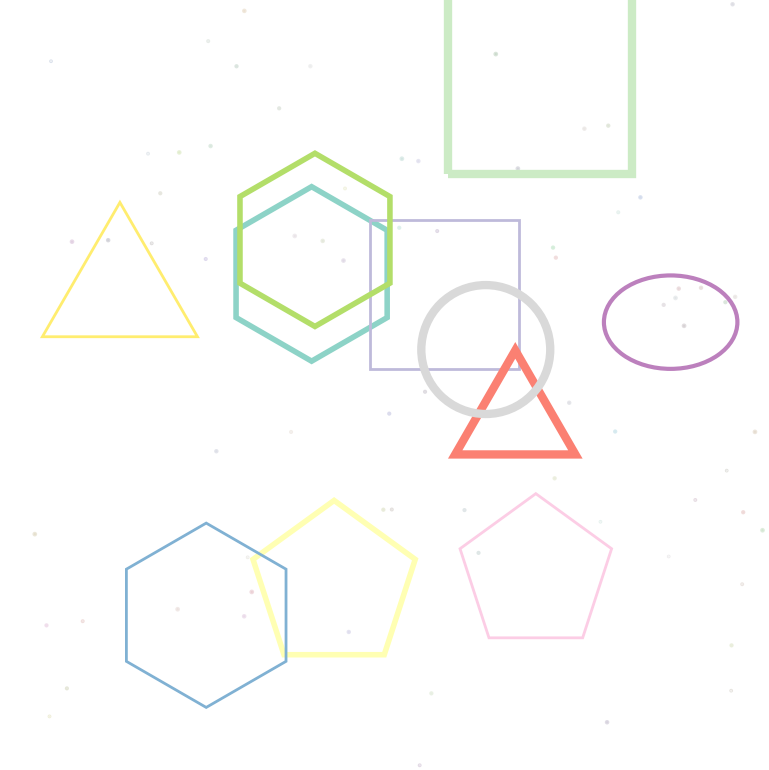[{"shape": "hexagon", "thickness": 2, "radius": 0.57, "center": [0.405, 0.644]}, {"shape": "pentagon", "thickness": 2, "radius": 0.55, "center": [0.434, 0.239]}, {"shape": "square", "thickness": 1, "radius": 0.48, "center": [0.578, 0.617]}, {"shape": "triangle", "thickness": 3, "radius": 0.45, "center": [0.669, 0.455]}, {"shape": "hexagon", "thickness": 1, "radius": 0.6, "center": [0.268, 0.201]}, {"shape": "hexagon", "thickness": 2, "radius": 0.56, "center": [0.409, 0.688]}, {"shape": "pentagon", "thickness": 1, "radius": 0.52, "center": [0.696, 0.255]}, {"shape": "circle", "thickness": 3, "radius": 0.42, "center": [0.631, 0.546]}, {"shape": "oval", "thickness": 1.5, "radius": 0.43, "center": [0.871, 0.582]}, {"shape": "square", "thickness": 3, "radius": 0.6, "center": [0.702, 0.893]}, {"shape": "triangle", "thickness": 1, "radius": 0.58, "center": [0.156, 0.621]}]